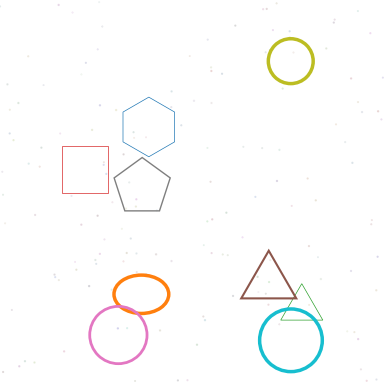[{"shape": "hexagon", "thickness": 0.5, "radius": 0.39, "center": [0.387, 0.67]}, {"shape": "oval", "thickness": 2.5, "radius": 0.36, "center": [0.367, 0.236]}, {"shape": "triangle", "thickness": 0.5, "radius": 0.32, "center": [0.784, 0.2]}, {"shape": "square", "thickness": 0.5, "radius": 0.3, "center": [0.221, 0.559]}, {"shape": "triangle", "thickness": 1.5, "radius": 0.41, "center": [0.698, 0.266]}, {"shape": "circle", "thickness": 2, "radius": 0.37, "center": [0.307, 0.13]}, {"shape": "pentagon", "thickness": 1, "radius": 0.38, "center": [0.369, 0.514]}, {"shape": "circle", "thickness": 2.5, "radius": 0.29, "center": [0.755, 0.841]}, {"shape": "circle", "thickness": 2.5, "radius": 0.41, "center": [0.756, 0.116]}]